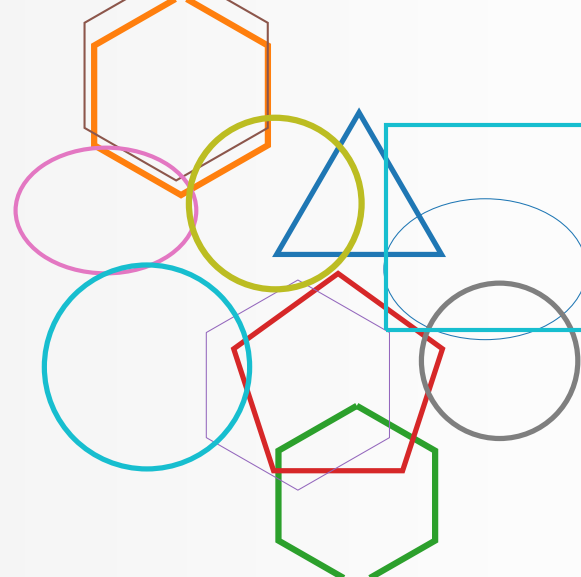[{"shape": "oval", "thickness": 0.5, "radius": 0.87, "center": [0.835, 0.533]}, {"shape": "triangle", "thickness": 2.5, "radius": 0.82, "center": [0.618, 0.64]}, {"shape": "hexagon", "thickness": 3, "radius": 0.86, "center": [0.311, 0.834]}, {"shape": "hexagon", "thickness": 3, "radius": 0.78, "center": [0.614, 0.141]}, {"shape": "pentagon", "thickness": 2.5, "radius": 0.94, "center": [0.582, 0.337]}, {"shape": "hexagon", "thickness": 0.5, "radius": 0.91, "center": [0.512, 0.332]}, {"shape": "hexagon", "thickness": 1, "radius": 0.91, "center": [0.303, 0.869]}, {"shape": "oval", "thickness": 2, "radius": 0.78, "center": [0.182, 0.635]}, {"shape": "circle", "thickness": 2.5, "radius": 0.67, "center": [0.86, 0.374]}, {"shape": "circle", "thickness": 3, "radius": 0.74, "center": [0.474, 0.647]}, {"shape": "square", "thickness": 2, "radius": 0.89, "center": [0.842, 0.606]}, {"shape": "circle", "thickness": 2.5, "radius": 0.88, "center": [0.253, 0.364]}]